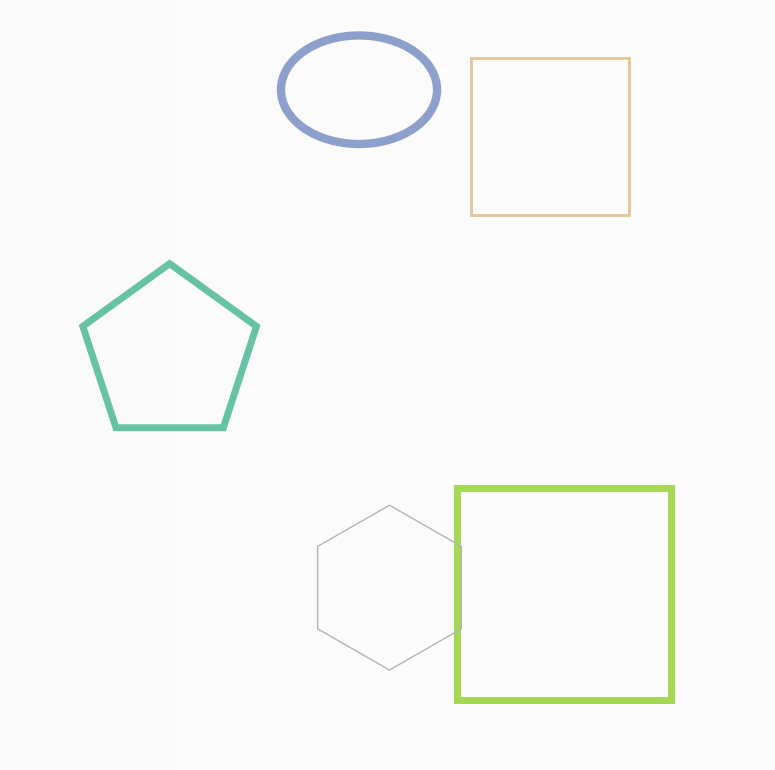[{"shape": "pentagon", "thickness": 2.5, "radius": 0.59, "center": [0.219, 0.54]}, {"shape": "oval", "thickness": 3, "radius": 0.5, "center": [0.463, 0.883]}, {"shape": "square", "thickness": 2.5, "radius": 0.69, "center": [0.728, 0.229]}, {"shape": "square", "thickness": 1, "radius": 0.51, "center": [0.709, 0.823]}, {"shape": "hexagon", "thickness": 0.5, "radius": 0.54, "center": [0.503, 0.237]}]